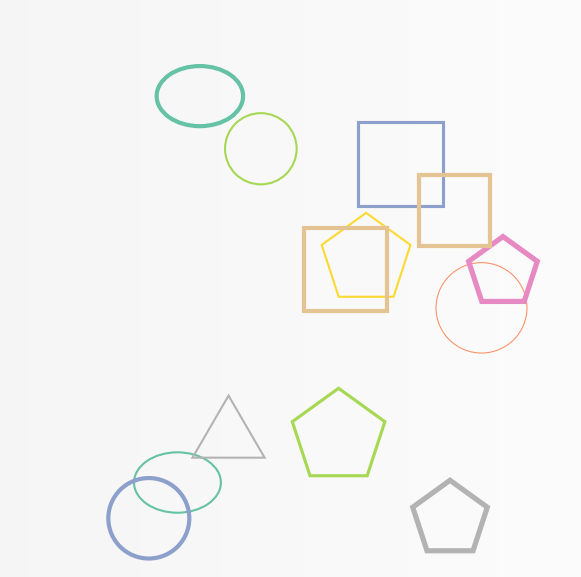[{"shape": "oval", "thickness": 1, "radius": 0.37, "center": [0.305, 0.164]}, {"shape": "oval", "thickness": 2, "radius": 0.37, "center": [0.344, 0.833]}, {"shape": "circle", "thickness": 0.5, "radius": 0.39, "center": [0.828, 0.466]}, {"shape": "circle", "thickness": 2, "radius": 0.35, "center": [0.256, 0.102]}, {"shape": "square", "thickness": 1.5, "radius": 0.36, "center": [0.689, 0.715]}, {"shape": "pentagon", "thickness": 2.5, "radius": 0.31, "center": [0.865, 0.527]}, {"shape": "pentagon", "thickness": 1.5, "radius": 0.42, "center": [0.583, 0.243]}, {"shape": "circle", "thickness": 1, "radius": 0.31, "center": [0.449, 0.742]}, {"shape": "pentagon", "thickness": 1, "radius": 0.4, "center": [0.63, 0.55]}, {"shape": "square", "thickness": 2, "radius": 0.36, "center": [0.594, 0.533]}, {"shape": "square", "thickness": 2, "radius": 0.31, "center": [0.782, 0.634]}, {"shape": "triangle", "thickness": 1, "radius": 0.36, "center": [0.393, 0.242]}, {"shape": "pentagon", "thickness": 2.5, "radius": 0.34, "center": [0.774, 0.1]}]